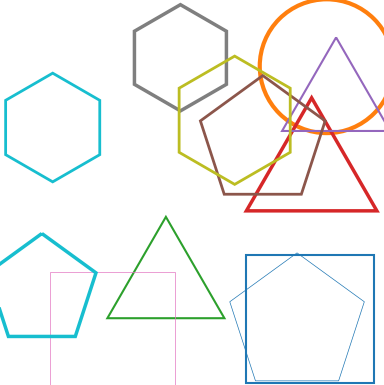[{"shape": "pentagon", "thickness": 0.5, "radius": 0.92, "center": [0.772, 0.159]}, {"shape": "square", "thickness": 1.5, "radius": 0.83, "center": [0.805, 0.173]}, {"shape": "circle", "thickness": 3, "radius": 0.87, "center": [0.848, 0.828]}, {"shape": "triangle", "thickness": 1.5, "radius": 0.88, "center": [0.431, 0.261]}, {"shape": "triangle", "thickness": 2.5, "radius": 0.98, "center": [0.809, 0.55]}, {"shape": "triangle", "thickness": 1.5, "radius": 0.81, "center": [0.873, 0.741]}, {"shape": "pentagon", "thickness": 2, "radius": 0.85, "center": [0.683, 0.633]}, {"shape": "square", "thickness": 0.5, "radius": 0.81, "center": [0.293, 0.131]}, {"shape": "hexagon", "thickness": 2.5, "radius": 0.69, "center": [0.469, 0.85]}, {"shape": "hexagon", "thickness": 2, "radius": 0.83, "center": [0.61, 0.688]}, {"shape": "hexagon", "thickness": 2, "radius": 0.71, "center": [0.137, 0.669]}, {"shape": "pentagon", "thickness": 2.5, "radius": 0.74, "center": [0.109, 0.246]}]